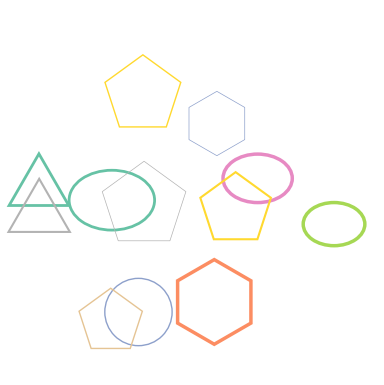[{"shape": "oval", "thickness": 2, "radius": 0.56, "center": [0.291, 0.48]}, {"shape": "triangle", "thickness": 2, "radius": 0.45, "center": [0.101, 0.511]}, {"shape": "hexagon", "thickness": 2.5, "radius": 0.55, "center": [0.557, 0.216]}, {"shape": "hexagon", "thickness": 0.5, "radius": 0.42, "center": [0.563, 0.679]}, {"shape": "circle", "thickness": 1, "radius": 0.44, "center": [0.36, 0.19]}, {"shape": "oval", "thickness": 2.5, "radius": 0.45, "center": [0.669, 0.537]}, {"shape": "oval", "thickness": 2.5, "radius": 0.4, "center": [0.868, 0.418]}, {"shape": "pentagon", "thickness": 1, "radius": 0.52, "center": [0.371, 0.754]}, {"shape": "pentagon", "thickness": 1.5, "radius": 0.48, "center": [0.612, 0.457]}, {"shape": "pentagon", "thickness": 1, "radius": 0.43, "center": [0.288, 0.165]}, {"shape": "pentagon", "thickness": 0.5, "radius": 0.57, "center": [0.374, 0.467]}, {"shape": "triangle", "thickness": 1.5, "radius": 0.46, "center": [0.102, 0.444]}]